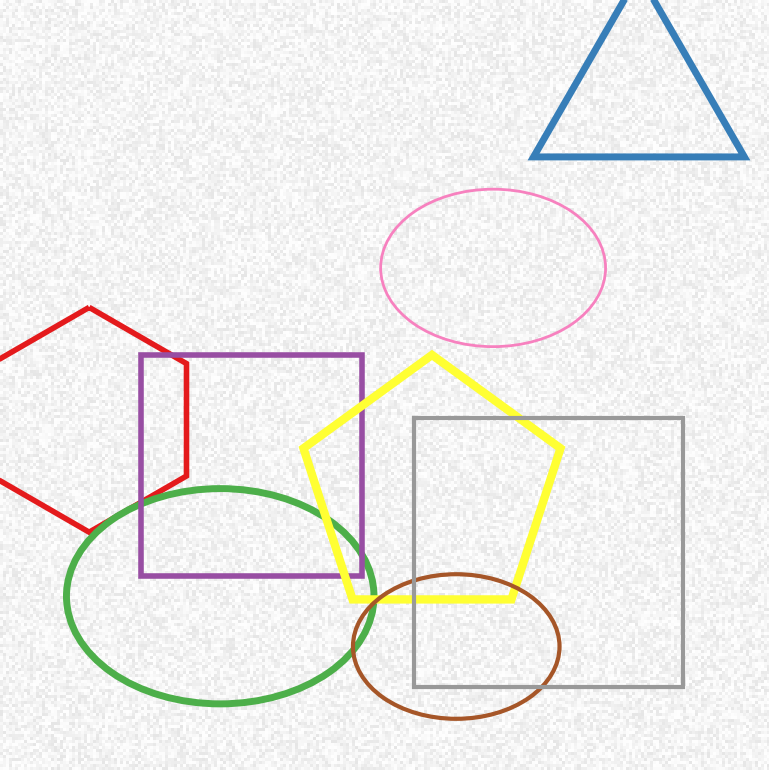[{"shape": "hexagon", "thickness": 2, "radius": 0.73, "center": [0.116, 0.455]}, {"shape": "triangle", "thickness": 2.5, "radius": 0.79, "center": [0.83, 0.875]}, {"shape": "oval", "thickness": 2.5, "radius": 1.0, "center": [0.286, 0.226]}, {"shape": "square", "thickness": 2, "radius": 0.72, "center": [0.327, 0.395]}, {"shape": "pentagon", "thickness": 3, "radius": 0.88, "center": [0.561, 0.364]}, {"shape": "oval", "thickness": 1.5, "radius": 0.67, "center": [0.593, 0.16]}, {"shape": "oval", "thickness": 1, "radius": 0.73, "center": [0.64, 0.652]}, {"shape": "square", "thickness": 1.5, "radius": 0.87, "center": [0.712, 0.283]}]